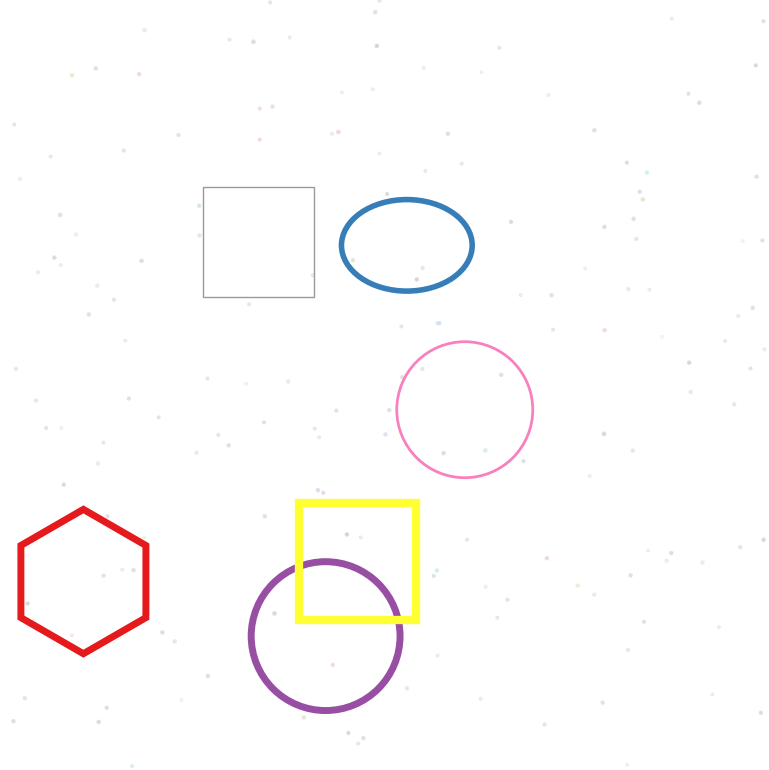[{"shape": "hexagon", "thickness": 2.5, "radius": 0.47, "center": [0.108, 0.245]}, {"shape": "oval", "thickness": 2, "radius": 0.42, "center": [0.528, 0.681]}, {"shape": "circle", "thickness": 2.5, "radius": 0.48, "center": [0.423, 0.174]}, {"shape": "square", "thickness": 3, "radius": 0.38, "center": [0.464, 0.271]}, {"shape": "circle", "thickness": 1, "radius": 0.44, "center": [0.604, 0.468]}, {"shape": "square", "thickness": 0.5, "radius": 0.36, "center": [0.336, 0.686]}]